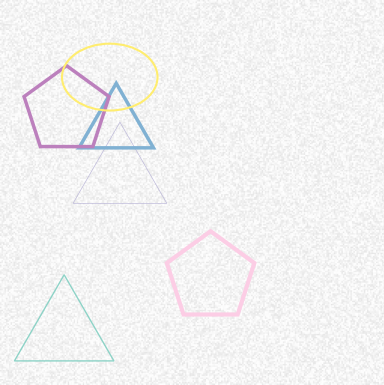[{"shape": "triangle", "thickness": 1, "radius": 0.75, "center": [0.167, 0.137]}, {"shape": "triangle", "thickness": 0.5, "radius": 0.7, "center": [0.312, 0.542]}, {"shape": "triangle", "thickness": 2.5, "radius": 0.56, "center": [0.302, 0.672]}, {"shape": "pentagon", "thickness": 3, "radius": 0.6, "center": [0.547, 0.28]}, {"shape": "pentagon", "thickness": 2.5, "radius": 0.58, "center": [0.173, 0.713]}, {"shape": "oval", "thickness": 1.5, "radius": 0.62, "center": [0.285, 0.8]}]